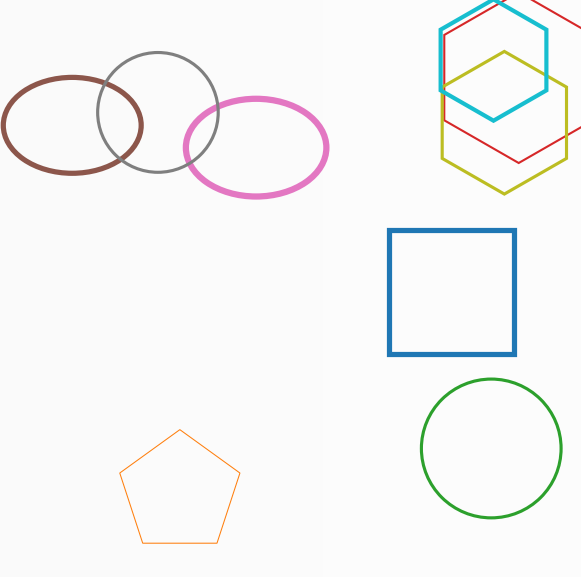[{"shape": "square", "thickness": 2.5, "radius": 0.54, "center": [0.776, 0.494]}, {"shape": "pentagon", "thickness": 0.5, "radius": 0.54, "center": [0.309, 0.146]}, {"shape": "circle", "thickness": 1.5, "radius": 0.6, "center": [0.845, 0.223]}, {"shape": "hexagon", "thickness": 1, "radius": 0.74, "center": [0.892, 0.865]}, {"shape": "oval", "thickness": 2.5, "radius": 0.59, "center": [0.124, 0.782]}, {"shape": "oval", "thickness": 3, "radius": 0.6, "center": [0.441, 0.743]}, {"shape": "circle", "thickness": 1.5, "radius": 0.52, "center": [0.272, 0.804]}, {"shape": "hexagon", "thickness": 1.5, "radius": 0.62, "center": [0.868, 0.787]}, {"shape": "hexagon", "thickness": 2, "radius": 0.53, "center": [0.849, 0.895]}]